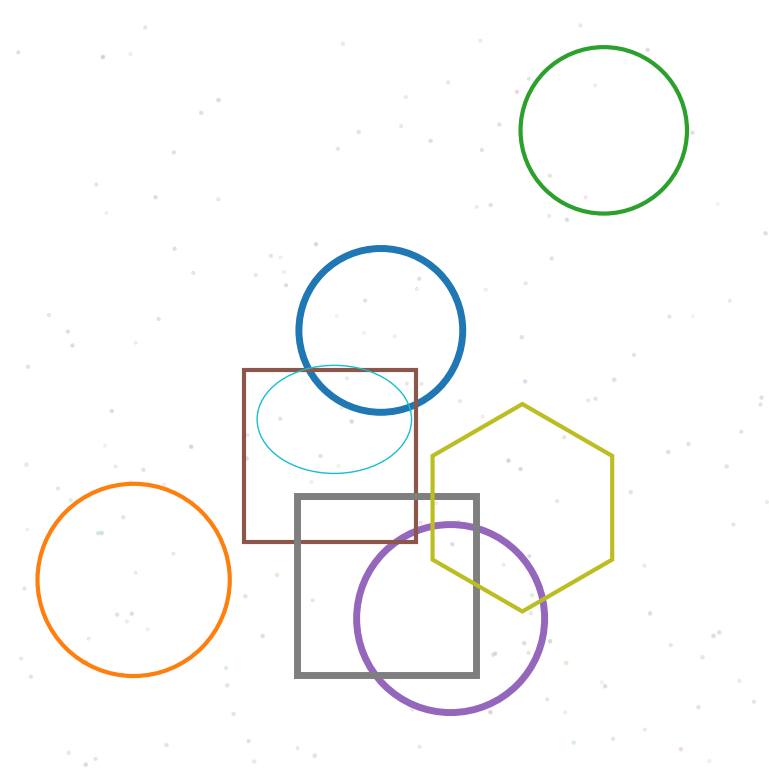[{"shape": "circle", "thickness": 2.5, "radius": 0.53, "center": [0.495, 0.571]}, {"shape": "circle", "thickness": 1.5, "radius": 0.62, "center": [0.174, 0.247]}, {"shape": "circle", "thickness": 1.5, "radius": 0.54, "center": [0.784, 0.831]}, {"shape": "circle", "thickness": 2.5, "radius": 0.61, "center": [0.585, 0.197]}, {"shape": "square", "thickness": 1.5, "radius": 0.56, "center": [0.428, 0.408]}, {"shape": "square", "thickness": 2.5, "radius": 0.58, "center": [0.502, 0.239]}, {"shape": "hexagon", "thickness": 1.5, "radius": 0.67, "center": [0.678, 0.341]}, {"shape": "oval", "thickness": 0.5, "radius": 0.5, "center": [0.434, 0.455]}]